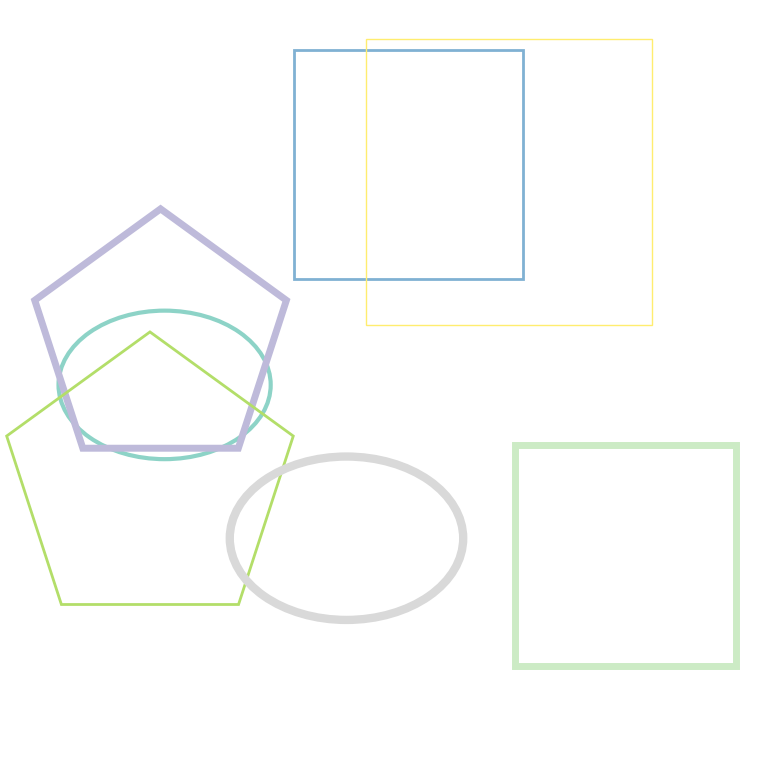[{"shape": "oval", "thickness": 1.5, "radius": 0.69, "center": [0.214, 0.5]}, {"shape": "pentagon", "thickness": 2.5, "radius": 0.86, "center": [0.209, 0.557]}, {"shape": "square", "thickness": 1, "radius": 0.74, "center": [0.53, 0.787]}, {"shape": "pentagon", "thickness": 1, "radius": 0.98, "center": [0.195, 0.373]}, {"shape": "oval", "thickness": 3, "radius": 0.76, "center": [0.45, 0.301]}, {"shape": "square", "thickness": 2.5, "radius": 0.72, "center": [0.812, 0.279]}, {"shape": "square", "thickness": 0.5, "radius": 0.93, "center": [0.661, 0.764]}]